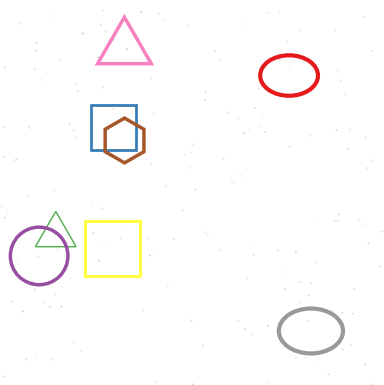[{"shape": "oval", "thickness": 3, "radius": 0.38, "center": [0.751, 0.804]}, {"shape": "square", "thickness": 2, "radius": 0.29, "center": [0.294, 0.669]}, {"shape": "triangle", "thickness": 1, "radius": 0.31, "center": [0.145, 0.39]}, {"shape": "circle", "thickness": 2.5, "radius": 0.37, "center": [0.102, 0.335]}, {"shape": "square", "thickness": 2, "radius": 0.35, "center": [0.292, 0.355]}, {"shape": "hexagon", "thickness": 2.5, "radius": 0.29, "center": [0.324, 0.635]}, {"shape": "triangle", "thickness": 2.5, "radius": 0.4, "center": [0.323, 0.875]}, {"shape": "oval", "thickness": 3, "radius": 0.42, "center": [0.808, 0.14]}]